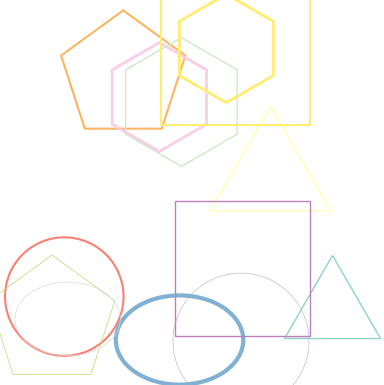[{"shape": "triangle", "thickness": 1, "radius": 0.72, "center": [0.864, 0.193]}, {"shape": "triangle", "thickness": 1, "radius": 0.9, "center": [0.703, 0.543]}, {"shape": "circle", "thickness": 0.5, "radius": 0.88, "center": [0.626, 0.114]}, {"shape": "circle", "thickness": 1.5, "radius": 0.77, "center": [0.167, 0.23]}, {"shape": "oval", "thickness": 3, "radius": 0.83, "center": [0.466, 0.117]}, {"shape": "pentagon", "thickness": 1.5, "radius": 0.85, "center": [0.32, 0.803]}, {"shape": "pentagon", "thickness": 0.5, "radius": 0.86, "center": [0.135, 0.166]}, {"shape": "hexagon", "thickness": 2, "radius": 0.71, "center": [0.414, 0.748]}, {"shape": "oval", "thickness": 0.5, "radius": 0.68, "center": [0.176, 0.172]}, {"shape": "square", "thickness": 1, "radius": 0.88, "center": [0.63, 0.302]}, {"shape": "hexagon", "thickness": 1, "radius": 0.84, "center": [0.471, 0.735]}, {"shape": "hexagon", "thickness": 2, "radius": 0.7, "center": [0.588, 0.874]}, {"shape": "square", "thickness": 1.5, "radius": 0.96, "center": [0.612, 0.867]}]